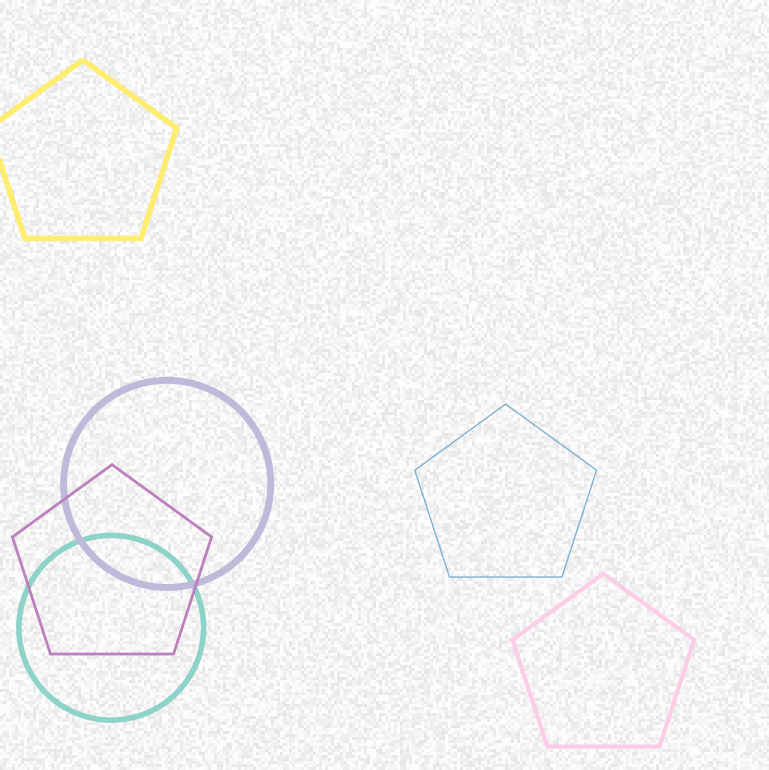[{"shape": "circle", "thickness": 2, "radius": 0.6, "center": [0.144, 0.185]}, {"shape": "circle", "thickness": 2.5, "radius": 0.67, "center": [0.217, 0.372]}, {"shape": "pentagon", "thickness": 0.5, "radius": 0.62, "center": [0.657, 0.351]}, {"shape": "pentagon", "thickness": 1.5, "radius": 0.62, "center": [0.784, 0.131]}, {"shape": "pentagon", "thickness": 1, "radius": 0.68, "center": [0.145, 0.261]}, {"shape": "pentagon", "thickness": 2, "radius": 0.64, "center": [0.108, 0.794]}]